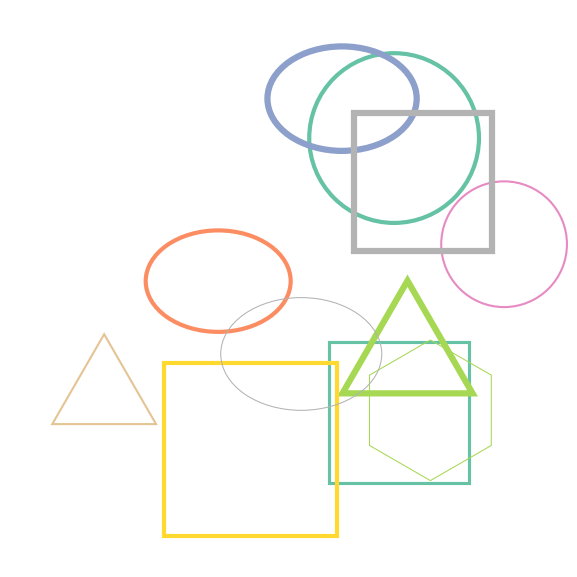[{"shape": "square", "thickness": 1.5, "radius": 0.61, "center": [0.691, 0.285]}, {"shape": "circle", "thickness": 2, "radius": 0.73, "center": [0.682, 0.76]}, {"shape": "oval", "thickness": 2, "radius": 0.63, "center": [0.378, 0.512]}, {"shape": "oval", "thickness": 3, "radius": 0.65, "center": [0.592, 0.828]}, {"shape": "circle", "thickness": 1, "radius": 0.54, "center": [0.873, 0.576]}, {"shape": "hexagon", "thickness": 0.5, "radius": 0.61, "center": [0.745, 0.289]}, {"shape": "triangle", "thickness": 3, "radius": 0.65, "center": [0.706, 0.383]}, {"shape": "square", "thickness": 2, "radius": 0.75, "center": [0.433, 0.221]}, {"shape": "triangle", "thickness": 1, "radius": 0.52, "center": [0.18, 0.317]}, {"shape": "square", "thickness": 3, "radius": 0.59, "center": [0.732, 0.684]}, {"shape": "oval", "thickness": 0.5, "radius": 0.7, "center": [0.522, 0.386]}]